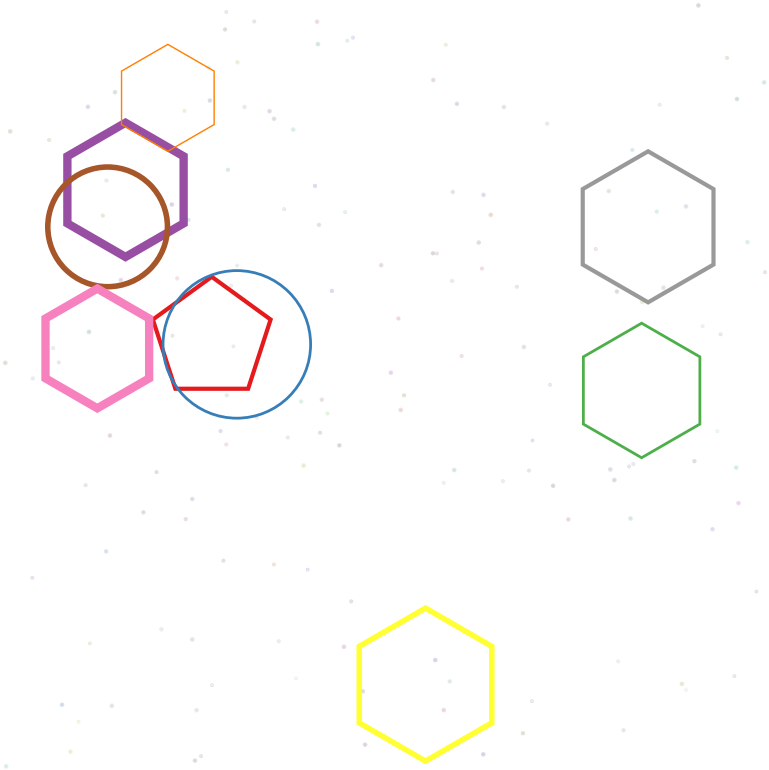[{"shape": "pentagon", "thickness": 1.5, "radius": 0.4, "center": [0.275, 0.56]}, {"shape": "circle", "thickness": 1, "radius": 0.48, "center": [0.308, 0.553]}, {"shape": "hexagon", "thickness": 1, "radius": 0.44, "center": [0.833, 0.493]}, {"shape": "hexagon", "thickness": 3, "radius": 0.44, "center": [0.163, 0.753]}, {"shape": "hexagon", "thickness": 0.5, "radius": 0.35, "center": [0.218, 0.873]}, {"shape": "hexagon", "thickness": 2, "radius": 0.5, "center": [0.553, 0.111]}, {"shape": "circle", "thickness": 2, "radius": 0.39, "center": [0.14, 0.705]}, {"shape": "hexagon", "thickness": 3, "radius": 0.39, "center": [0.126, 0.548]}, {"shape": "hexagon", "thickness": 1.5, "radius": 0.49, "center": [0.842, 0.705]}]